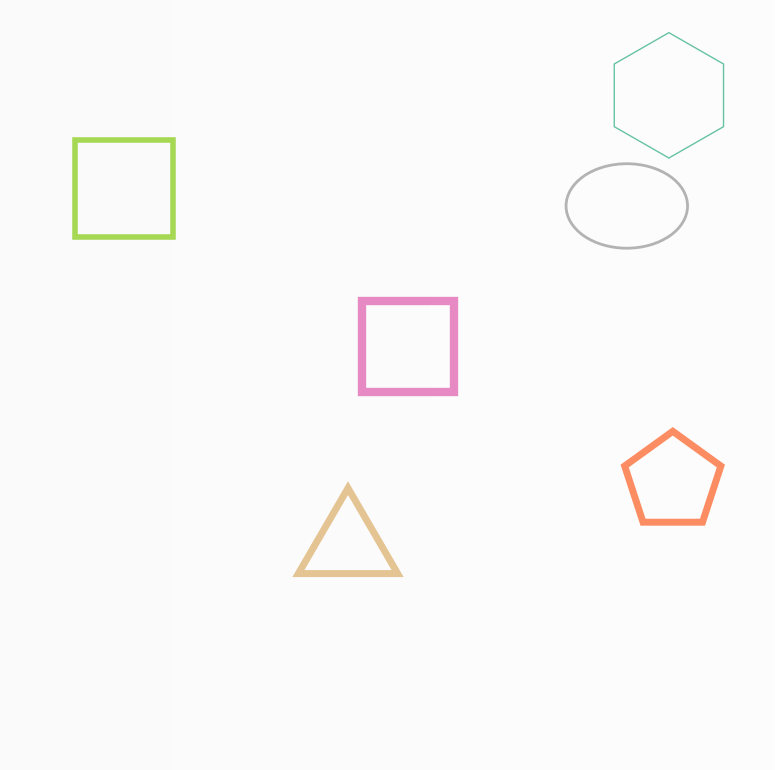[{"shape": "hexagon", "thickness": 0.5, "radius": 0.41, "center": [0.863, 0.876]}, {"shape": "pentagon", "thickness": 2.5, "radius": 0.33, "center": [0.868, 0.375]}, {"shape": "square", "thickness": 3, "radius": 0.3, "center": [0.526, 0.55]}, {"shape": "square", "thickness": 2, "radius": 0.31, "center": [0.16, 0.755]}, {"shape": "triangle", "thickness": 2.5, "radius": 0.37, "center": [0.449, 0.292]}, {"shape": "oval", "thickness": 1, "radius": 0.39, "center": [0.809, 0.733]}]